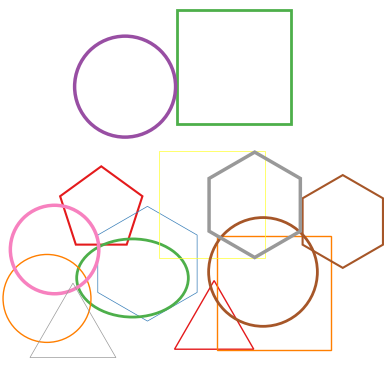[{"shape": "pentagon", "thickness": 1.5, "radius": 0.56, "center": [0.263, 0.456]}, {"shape": "triangle", "thickness": 1, "radius": 0.59, "center": [0.556, 0.152]}, {"shape": "hexagon", "thickness": 0.5, "radius": 0.74, "center": [0.383, 0.315]}, {"shape": "oval", "thickness": 2, "radius": 0.72, "center": [0.344, 0.278]}, {"shape": "square", "thickness": 2, "radius": 0.74, "center": [0.607, 0.826]}, {"shape": "circle", "thickness": 2.5, "radius": 0.66, "center": [0.325, 0.775]}, {"shape": "circle", "thickness": 1, "radius": 0.57, "center": [0.122, 0.225]}, {"shape": "square", "thickness": 1, "radius": 0.74, "center": [0.711, 0.239]}, {"shape": "square", "thickness": 0.5, "radius": 0.69, "center": [0.551, 0.469]}, {"shape": "circle", "thickness": 2, "radius": 0.71, "center": [0.683, 0.294]}, {"shape": "hexagon", "thickness": 1.5, "radius": 0.6, "center": [0.89, 0.425]}, {"shape": "circle", "thickness": 2.5, "radius": 0.57, "center": [0.142, 0.352]}, {"shape": "triangle", "thickness": 0.5, "radius": 0.64, "center": [0.189, 0.136]}, {"shape": "hexagon", "thickness": 2.5, "radius": 0.68, "center": [0.662, 0.468]}]